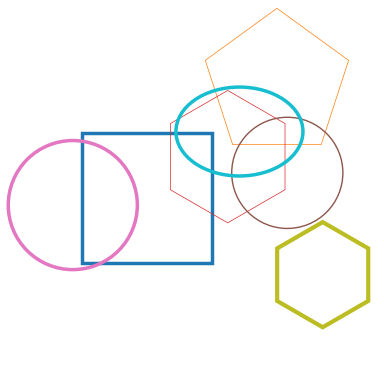[{"shape": "square", "thickness": 2.5, "radius": 0.84, "center": [0.382, 0.486]}, {"shape": "pentagon", "thickness": 0.5, "radius": 0.98, "center": [0.719, 0.783]}, {"shape": "hexagon", "thickness": 0.5, "radius": 0.86, "center": [0.591, 0.593]}, {"shape": "circle", "thickness": 1, "radius": 0.72, "center": [0.746, 0.551]}, {"shape": "circle", "thickness": 2.5, "radius": 0.84, "center": [0.189, 0.467]}, {"shape": "hexagon", "thickness": 3, "radius": 0.68, "center": [0.838, 0.287]}, {"shape": "oval", "thickness": 2.5, "radius": 0.82, "center": [0.622, 0.658]}]